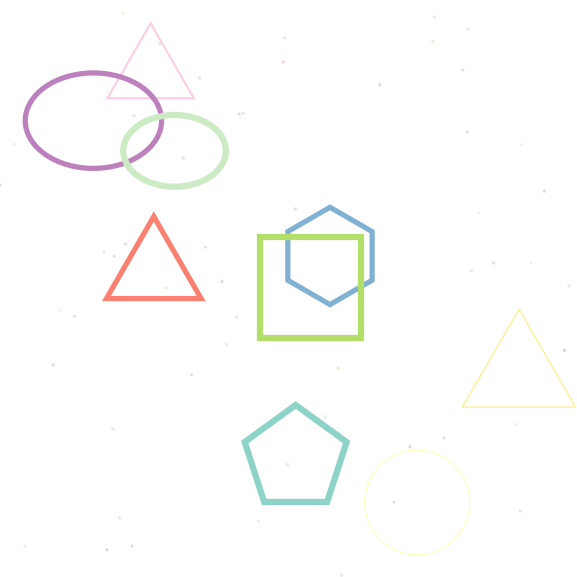[{"shape": "pentagon", "thickness": 3, "radius": 0.46, "center": [0.512, 0.205]}, {"shape": "circle", "thickness": 0.5, "radius": 0.45, "center": [0.722, 0.129]}, {"shape": "triangle", "thickness": 2.5, "radius": 0.47, "center": [0.266, 0.53]}, {"shape": "hexagon", "thickness": 2.5, "radius": 0.42, "center": [0.571, 0.556]}, {"shape": "square", "thickness": 3, "radius": 0.43, "center": [0.538, 0.501]}, {"shape": "triangle", "thickness": 1, "radius": 0.43, "center": [0.261, 0.872]}, {"shape": "oval", "thickness": 2.5, "radius": 0.59, "center": [0.162, 0.79]}, {"shape": "oval", "thickness": 3, "radius": 0.44, "center": [0.302, 0.738]}, {"shape": "triangle", "thickness": 0.5, "radius": 0.57, "center": [0.899, 0.351]}]